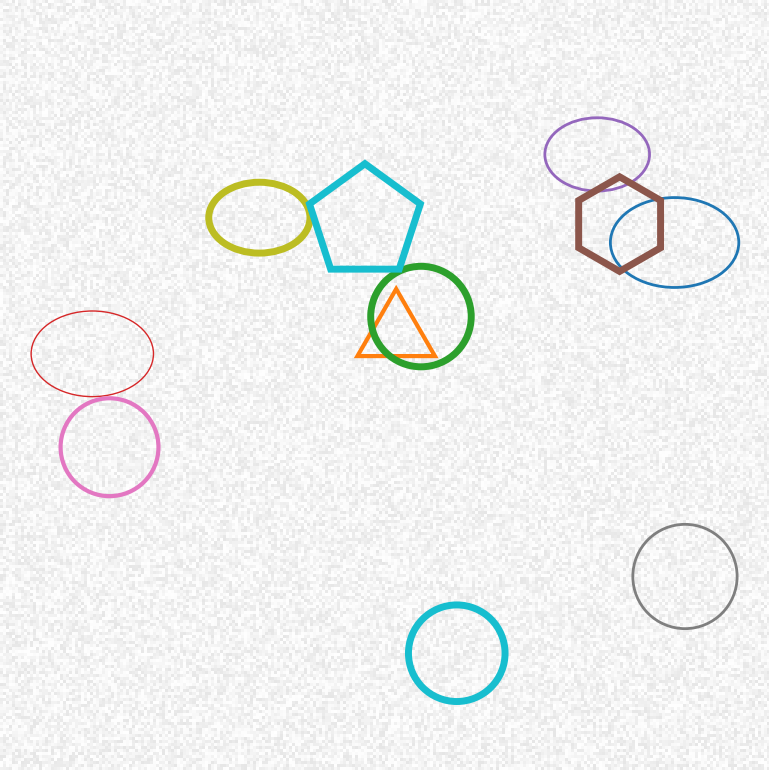[{"shape": "oval", "thickness": 1, "radius": 0.42, "center": [0.876, 0.685]}, {"shape": "triangle", "thickness": 1.5, "radius": 0.29, "center": [0.515, 0.567]}, {"shape": "circle", "thickness": 2.5, "radius": 0.33, "center": [0.547, 0.589]}, {"shape": "oval", "thickness": 0.5, "radius": 0.4, "center": [0.12, 0.541]}, {"shape": "oval", "thickness": 1, "radius": 0.34, "center": [0.776, 0.799]}, {"shape": "hexagon", "thickness": 2.5, "radius": 0.31, "center": [0.805, 0.709]}, {"shape": "circle", "thickness": 1.5, "radius": 0.32, "center": [0.142, 0.419]}, {"shape": "circle", "thickness": 1, "radius": 0.34, "center": [0.89, 0.251]}, {"shape": "oval", "thickness": 2.5, "radius": 0.33, "center": [0.337, 0.717]}, {"shape": "pentagon", "thickness": 2.5, "radius": 0.38, "center": [0.474, 0.712]}, {"shape": "circle", "thickness": 2.5, "radius": 0.31, "center": [0.593, 0.152]}]